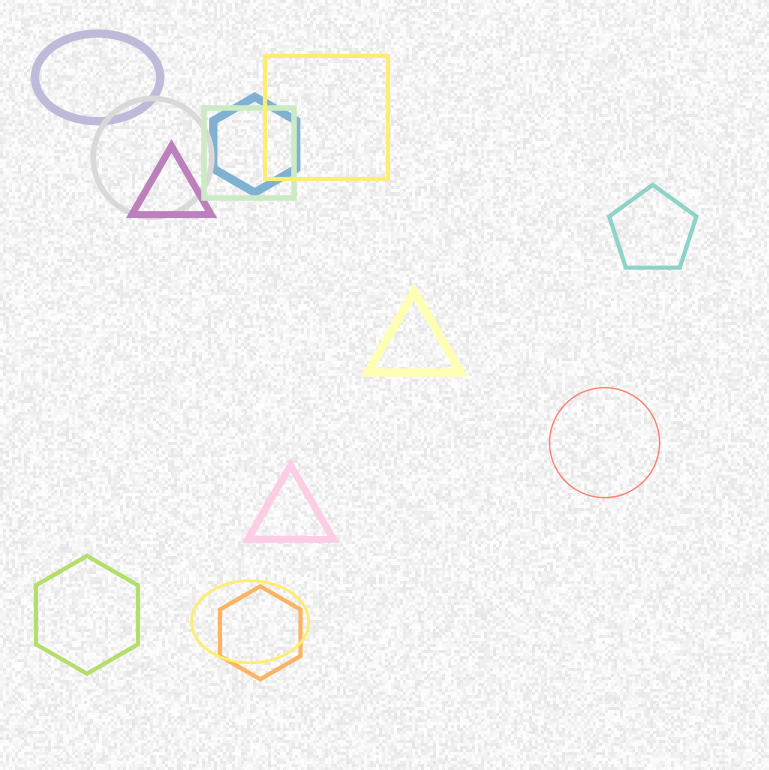[{"shape": "pentagon", "thickness": 1.5, "radius": 0.3, "center": [0.848, 0.7]}, {"shape": "triangle", "thickness": 3, "radius": 0.35, "center": [0.538, 0.551]}, {"shape": "oval", "thickness": 3, "radius": 0.41, "center": [0.127, 0.9]}, {"shape": "circle", "thickness": 0.5, "radius": 0.36, "center": [0.785, 0.425]}, {"shape": "hexagon", "thickness": 3, "radius": 0.31, "center": [0.331, 0.812]}, {"shape": "hexagon", "thickness": 1.5, "radius": 0.3, "center": [0.338, 0.178]}, {"shape": "hexagon", "thickness": 1.5, "radius": 0.38, "center": [0.113, 0.202]}, {"shape": "triangle", "thickness": 2.5, "radius": 0.32, "center": [0.377, 0.332]}, {"shape": "circle", "thickness": 2, "radius": 0.39, "center": [0.198, 0.795]}, {"shape": "triangle", "thickness": 2.5, "radius": 0.3, "center": [0.223, 0.751]}, {"shape": "square", "thickness": 2, "radius": 0.29, "center": [0.323, 0.801]}, {"shape": "oval", "thickness": 1, "radius": 0.38, "center": [0.325, 0.193]}, {"shape": "square", "thickness": 1.5, "radius": 0.4, "center": [0.424, 0.847]}]